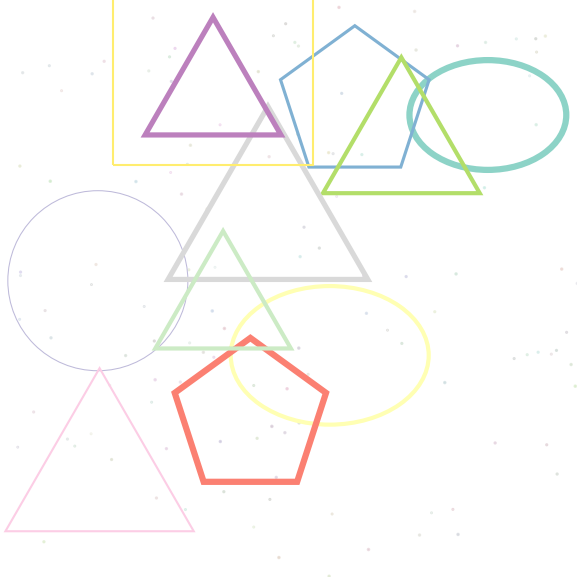[{"shape": "oval", "thickness": 3, "radius": 0.68, "center": [0.845, 0.8]}, {"shape": "oval", "thickness": 2, "radius": 0.86, "center": [0.571, 0.384]}, {"shape": "circle", "thickness": 0.5, "radius": 0.78, "center": [0.169, 0.513]}, {"shape": "pentagon", "thickness": 3, "radius": 0.69, "center": [0.434, 0.276]}, {"shape": "pentagon", "thickness": 1.5, "radius": 0.68, "center": [0.614, 0.819]}, {"shape": "triangle", "thickness": 2, "radius": 0.78, "center": [0.695, 0.743]}, {"shape": "triangle", "thickness": 1, "radius": 0.94, "center": [0.172, 0.173]}, {"shape": "triangle", "thickness": 2.5, "radius": 1.0, "center": [0.464, 0.615]}, {"shape": "triangle", "thickness": 2.5, "radius": 0.68, "center": [0.369, 0.833]}, {"shape": "triangle", "thickness": 2, "radius": 0.68, "center": [0.386, 0.464]}, {"shape": "square", "thickness": 1, "radius": 0.87, "center": [0.369, 0.887]}]